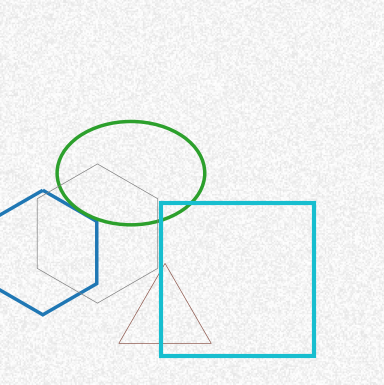[{"shape": "hexagon", "thickness": 2.5, "radius": 0.81, "center": [0.111, 0.344]}, {"shape": "oval", "thickness": 2.5, "radius": 0.96, "center": [0.34, 0.55]}, {"shape": "triangle", "thickness": 0.5, "radius": 0.69, "center": [0.429, 0.177]}, {"shape": "hexagon", "thickness": 0.5, "radius": 0.9, "center": [0.253, 0.393]}, {"shape": "square", "thickness": 3, "radius": 0.99, "center": [0.617, 0.273]}]